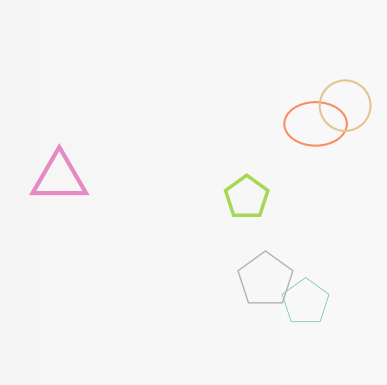[{"shape": "pentagon", "thickness": 0.5, "radius": 0.32, "center": [0.789, 0.216]}, {"shape": "oval", "thickness": 1.5, "radius": 0.4, "center": [0.814, 0.678]}, {"shape": "triangle", "thickness": 3, "radius": 0.4, "center": [0.153, 0.538]}, {"shape": "pentagon", "thickness": 2.5, "radius": 0.29, "center": [0.637, 0.487]}, {"shape": "circle", "thickness": 1.5, "radius": 0.33, "center": [0.891, 0.726]}, {"shape": "pentagon", "thickness": 1, "radius": 0.37, "center": [0.685, 0.274]}]